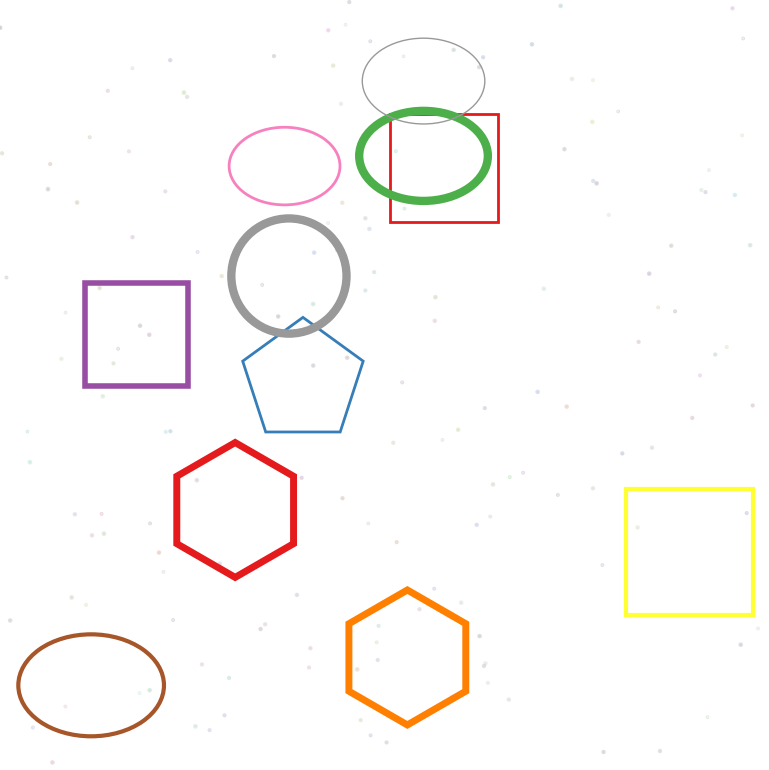[{"shape": "hexagon", "thickness": 2.5, "radius": 0.44, "center": [0.305, 0.338]}, {"shape": "square", "thickness": 1, "radius": 0.35, "center": [0.576, 0.782]}, {"shape": "pentagon", "thickness": 1, "radius": 0.41, "center": [0.393, 0.506]}, {"shape": "oval", "thickness": 3, "radius": 0.42, "center": [0.55, 0.798]}, {"shape": "square", "thickness": 2, "radius": 0.33, "center": [0.177, 0.565]}, {"shape": "hexagon", "thickness": 2.5, "radius": 0.44, "center": [0.529, 0.146]}, {"shape": "square", "thickness": 1.5, "radius": 0.41, "center": [0.896, 0.283]}, {"shape": "oval", "thickness": 1.5, "radius": 0.47, "center": [0.118, 0.11]}, {"shape": "oval", "thickness": 1, "radius": 0.36, "center": [0.37, 0.784]}, {"shape": "oval", "thickness": 0.5, "radius": 0.4, "center": [0.55, 0.895]}, {"shape": "circle", "thickness": 3, "radius": 0.37, "center": [0.375, 0.642]}]